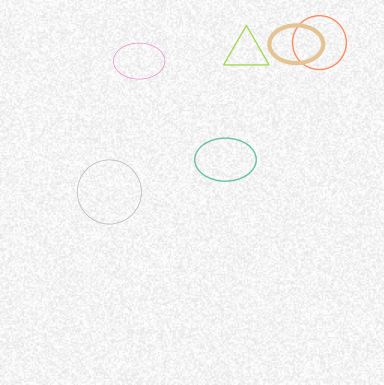[{"shape": "oval", "thickness": 1, "radius": 0.4, "center": [0.586, 0.585]}, {"shape": "circle", "thickness": 1, "radius": 0.35, "center": [0.83, 0.889]}, {"shape": "oval", "thickness": 0.5, "radius": 0.33, "center": [0.361, 0.841]}, {"shape": "triangle", "thickness": 1, "radius": 0.34, "center": [0.64, 0.865]}, {"shape": "oval", "thickness": 3, "radius": 0.35, "center": [0.77, 0.885]}, {"shape": "circle", "thickness": 0.5, "radius": 0.42, "center": [0.284, 0.501]}]